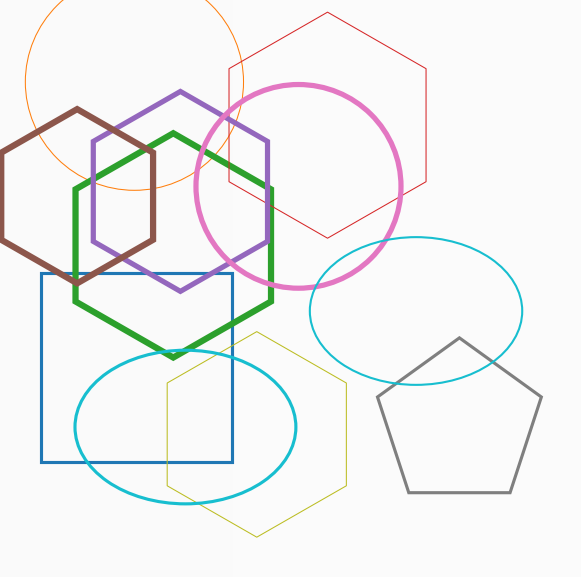[{"shape": "square", "thickness": 1.5, "radius": 0.82, "center": [0.235, 0.363]}, {"shape": "circle", "thickness": 0.5, "radius": 0.94, "center": [0.231, 0.857]}, {"shape": "hexagon", "thickness": 3, "radius": 0.97, "center": [0.298, 0.574]}, {"shape": "hexagon", "thickness": 0.5, "radius": 0.98, "center": [0.563, 0.782]}, {"shape": "hexagon", "thickness": 2.5, "radius": 0.87, "center": [0.31, 0.668]}, {"shape": "hexagon", "thickness": 3, "radius": 0.75, "center": [0.133, 0.659]}, {"shape": "circle", "thickness": 2.5, "radius": 0.88, "center": [0.514, 0.676]}, {"shape": "pentagon", "thickness": 1.5, "radius": 0.74, "center": [0.79, 0.266]}, {"shape": "hexagon", "thickness": 0.5, "radius": 0.89, "center": [0.442, 0.247]}, {"shape": "oval", "thickness": 1.5, "radius": 0.95, "center": [0.319, 0.26]}, {"shape": "oval", "thickness": 1, "radius": 0.91, "center": [0.716, 0.461]}]